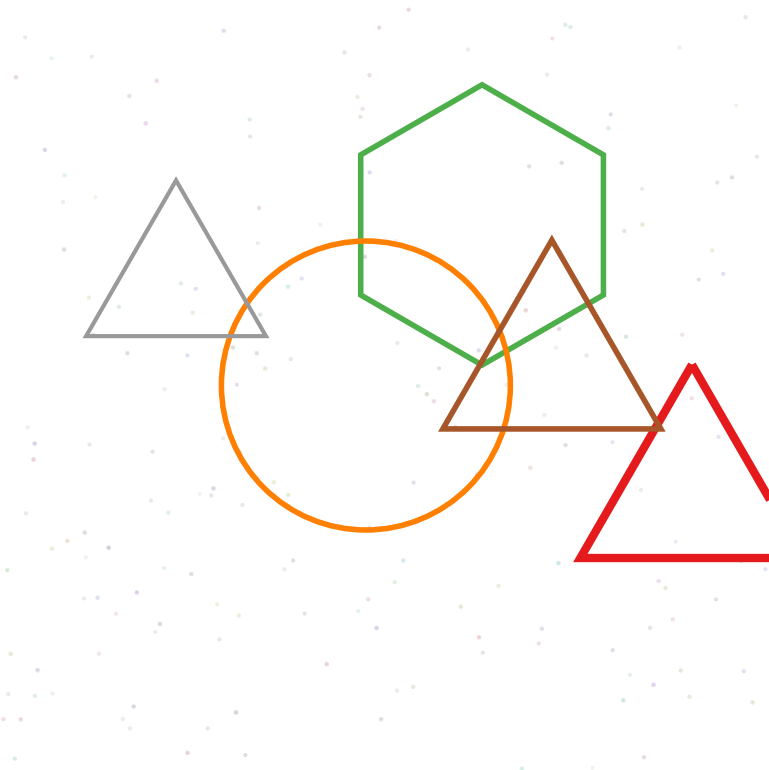[{"shape": "triangle", "thickness": 3, "radius": 0.84, "center": [0.899, 0.359]}, {"shape": "hexagon", "thickness": 2, "radius": 0.91, "center": [0.626, 0.708]}, {"shape": "circle", "thickness": 2, "radius": 0.94, "center": [0.475, 0.499]}, {"shape": "triangle", "thickness": 2, "radius": 0.82, "center": [0.717, 0.525]}, {"shape": "triangle", "thickness": 1.5, "radius": 0.67, "center": [0.229, 0.631]}]